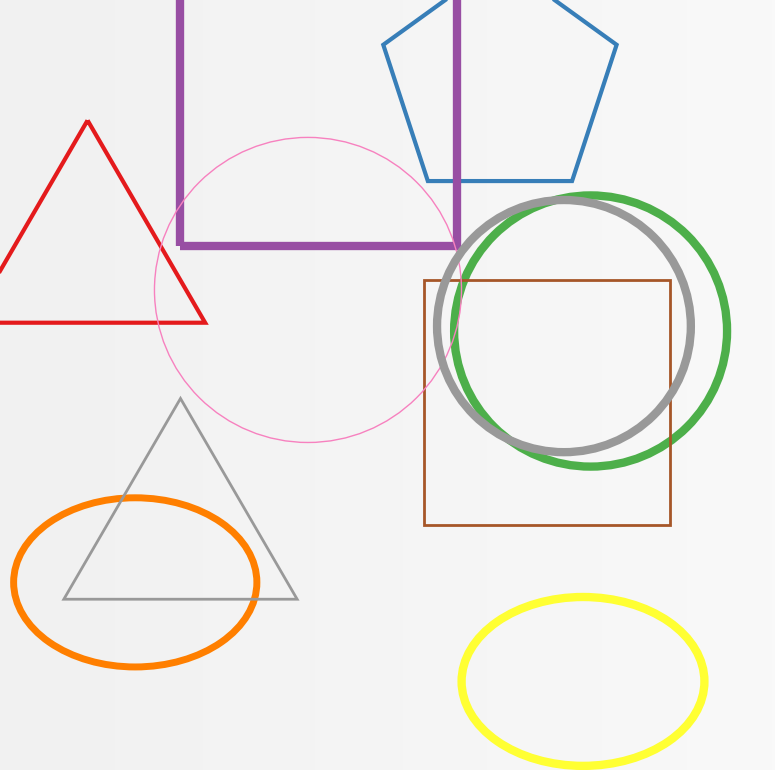[{"shape": "triangle", "thickness": 1.5, "radius": 0.88, "center": [0.113, 0.668]}, {"shape": "pentagon", "thickness": 1.5, "radius": 0.79, "center": [0.645, 0.893]}, {"shape": "circle", "thickness": 3, "radius": 0.88, "center": [0.762, 0.57]}, {"shape": "square", "thickness": 3, "radius": 0.89, "center": [0.411, 0.859]}, {"shape": "oval", "thickness": 2.5, "radius": 0.78, "center": [0.175, 0.244]}, {"shape": "oval", "thickness": 3, "radius": 0.78, "center": [0.752, 0.115]}, {"shape": "square", "thickness": 1, "radius": 0.8, "center": [0.706, 0.478]}, {"shape": "circle", "thickness": 0.5, "radius": 0.99, "center": [0.397, 0.623]}, {"shape": "circle", "thickness": 3, "radius": 0.82, "center": [0.728, 0.577]}, {"shape": "triangle", "thickness": 1, "radius": 0.87, "center": [0.233, 0.309]}]